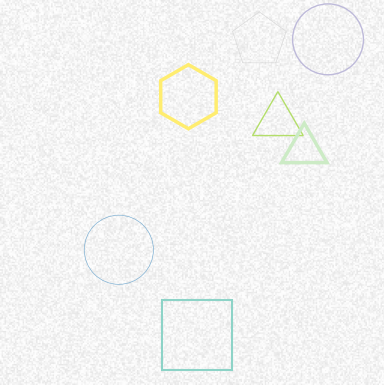[{"shape": "square", "thickness": 1.5, "radius": 0.46, "center": [0.512, 0.13]}, {"shape": "circle", "thickness": 1, "radius": 0.46, "center": [0.852, 0.898]}, {"shape": "circle", "thickness": 0.5, "radius": 0.45, "center": [0.309, 0.351]}, {"shape": "triangle", "thickness": 1, "radius": 0.38, "center": [0.722, 0.686]}, {"shape": "pentagon", "thickness": 0.5, "radius": 0.37, "center": [0.674, 0.896]}, {"shape": "triangle", "thickness": 2.5, "radius": 0.34, "center": [0.79, 0.612]}, {"shape": "hexagon", "thickness": 2.5, "radius": 0.42, "center": [0.489, 0.749]}]